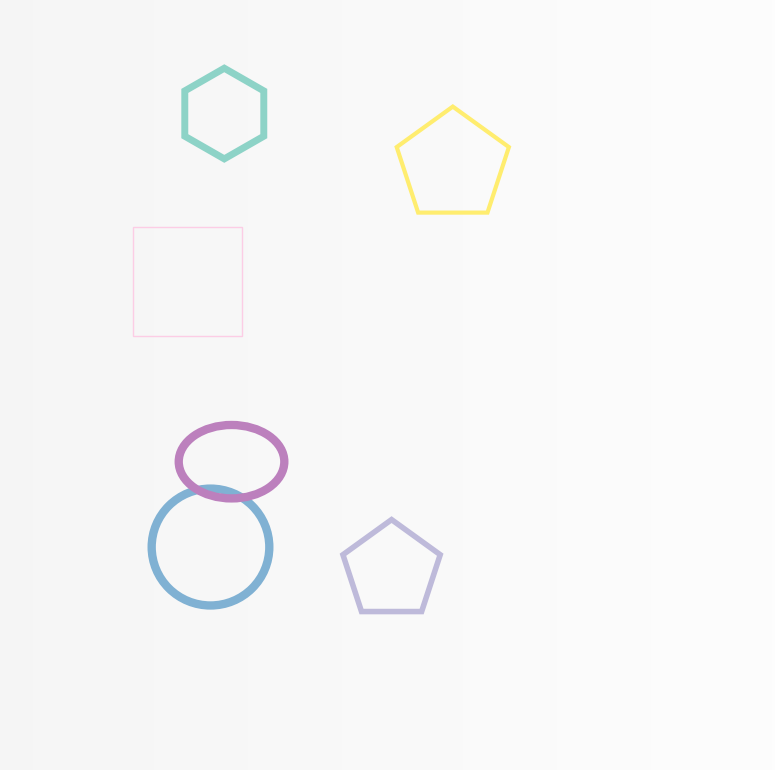[{"shape": "hexagon", "thickness": 2.5, "radius": 0.29, "center": [0.289, 0.853]}, {"shape": "pentagon", "thickness": 2, "radius": 0.33, "center": [0.505, 0.259]}, {"shape": "circle", "thickness": 3, "radius": 0.38, "center": [0.272, 0.29]}, {"shape": "square", "thickness": 0.5, "radius": 0.35, "center": [0.242, 0.634]}, {"shape": "oval", "thickness": 3, "radius": 0.34, "center": [0.299, 0.4]}, {"shape": "pentagon", "thickness": 1.5, "radius": 0.38, "center": [0.584, 0.785]}]